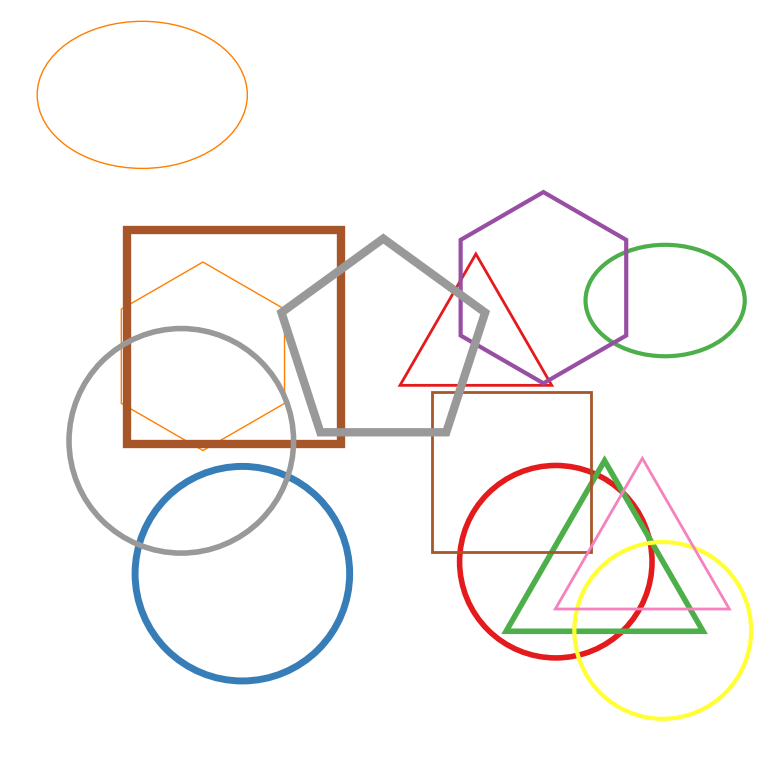[{"shape": "circle", "thickness": 2, "radius": 0.62, "center": [0.722, 0.271]}, {"shape": "triangle", "thickness": 1, "radius": 0.57, "center": [0.618, 0.556]}, {"shape": "circle", "thickness": 2.5, "radius": 0.7, "center": [0.315, 0.255]}, {"shape": "triangle", "thickness": 2, "radius": 0.74, "center": [0.785, 0.254]}, {"shape": "oval", "thickness": 1.5, "radius": 0.52, "center": [0.864, 0.61]}, {"shape": "hexagon", "thickness": 1.5, "radius": 0.62, "center": [0.706, 0.626]}, {"shape": "hexagon", "thickness": 0.5, "radius": 0.61, "center": [0.264, 0.537]}, {"shape": "oval", "thickness": 0.5, "radius": 0.68, "center": [0.185, 0.877]}, {"shape": "circle", "thickness": 1.5, "radius": 0.57, "center": [0.861, 0.181]}, {"shape": "square", "thickness": 1, "radius": 0.52, "center": [0.665, 0.387]}, {"shape": "square", "thickness": 3, "radius": 0.69, "center": [0.303, 0.562]}, {"shape": "triangle", "thickness": 1, "radius": 0.65, "center": [0.834, 0.274]}, {"shape": "circle", "thickness": 2, "radius": 0.73, "center": [0.235, 0.428]}, {"shape": "pentagon", "thickness": 3, "radius": 0.7, "center": [0.498, 0.551]}]